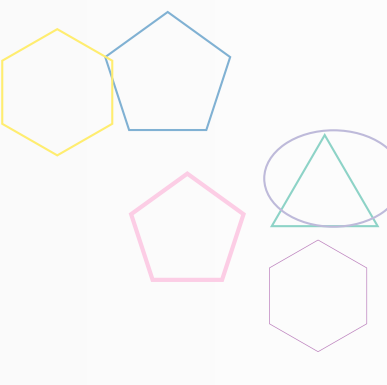[{"shape": "triangle", "thickness": 1.5, "radius": 0.79, "center": [0.838, 0.491]}, {"shape": "oval", "thickness": 1.5, "radius": 0.89, "center": [0.861, 0.536]}, {"shape": "pentagon", "thickness": 1.5, "radius": 0.85, "center": [0.433, 0.799]}, {"shape": "pentagon", "thickness": 3, "radius": 0.76, "center": [0.483, 0.396]}, {"shape": "hexagon", "thickness": 0.5, "radius": 0.73, "center": [0.821, 0.232]}, {"shape": "hexagon", "thickness": 1.5, "radius": 0.82, "center": [0.148, 0.76]}]